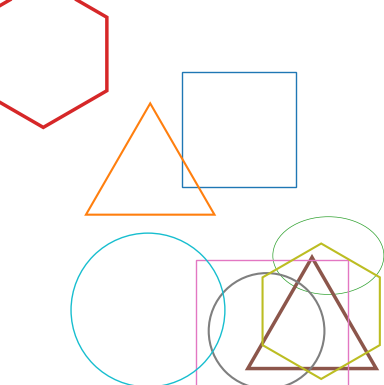[{"shape": "square", "thickness": 1, "radius": 0.75, "center": [0.621, 0.664]}, {"shape": "triangle", "thickness": 1.5, "radius": 0.96, "center": [0.39, 0.539]}, {"shape": "oval", "thickness": 0.5, "radius": 0.72, "center": [0.853, 0.336]}, {"shape": "hexagon", "thickness": 2.5, "radius": 0.95, "center": [0.112, 0.86]}, {"shape": "triangle", "thickness": 2.5, "radius": 0.96, "center": [0.81, 0.139]}, {"shape": "square", "thickness": 1, "radius": 0.99, "center": [0.707, 0.127]}, {"shape": "circle", "thickness": 1.5, "radius": 0.75, "center": [0.692, 0.14]}, {"shape": "hexagon", "thickness": 1.5, "radius": 0.88, "center": [0.834, 0.192]}, {"shape": "circle", "thickness": 1, "radius": 1.0, "center": [0.384, 0.195]}]